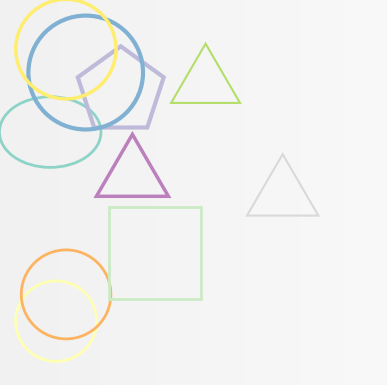[{"shape": "oval", "thickness": 2, "radius": 0.66, "center": [0.13, 0.657]}, {"shape": "circle", "thickness": 2, "radius": 0.52, "center": [0.145, 0.166]}, {"shape": "pentagon", "thickness": 3, "radius": 0.58, "center": [0.312, 0.763]}, {"shape": "circle", "thickness": 3, "radius": 0.74, "center": [0.221, 0.812]}, {"shape": "circle", "thickness": 2, "radius": 0.58, "center": [0.171, 0.235]}, {"shape": "triangle", "thickness": 1.5, "radius": 0.51, "center": [0.531, 0.784]}, {"shape": "triangle", "thickness": 1.5, "radius": 0.53, "center": [0.729, 0.493]}, {"shape": "triangle", "thickness": 2.5, "radius": 0.54, "center": [0.342, 0.544]}, {"shape": "square", "thickness": 2, "radius": 0.6, "center": [0.399, 0.342]}, {"shape": "circle", "thickness": 2.5, "radius": 0.65, "center": [0.17, 0.872]}]